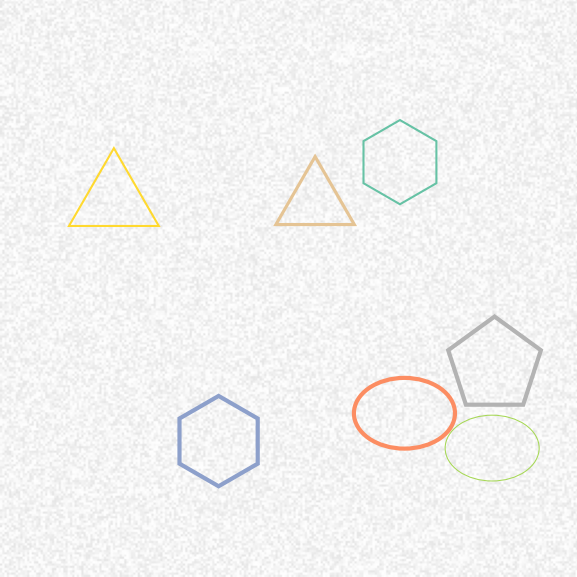[{"shape": "hexagon", "thickness": 1, "radius": 0.36, "center": [0.693, 0.718]}, {"shape": "oval", "thickness": 2, "radius": 0.44, "center": [0.7, 0.284]}, {"shape": "hexagon", "thickness": 2, "radius": 0.39, "center": [0.379, 0.235]}, {"shape": "oval", "thickness": 0.5, "radius": 0.41, "center": [0.852, 0.223]}, {"shape": "triangle", "thickness": 1, "radius": 0.45, "center": [0.197, 0.653]}, {"shape": "triangle", "thickness": 1.5, "radius": 0.39, "center": [0.546, 0.65]}, {"shape": "pentagon", "thickness": 2, "radius": 0.42, "center": [0.856, 0.367]}]